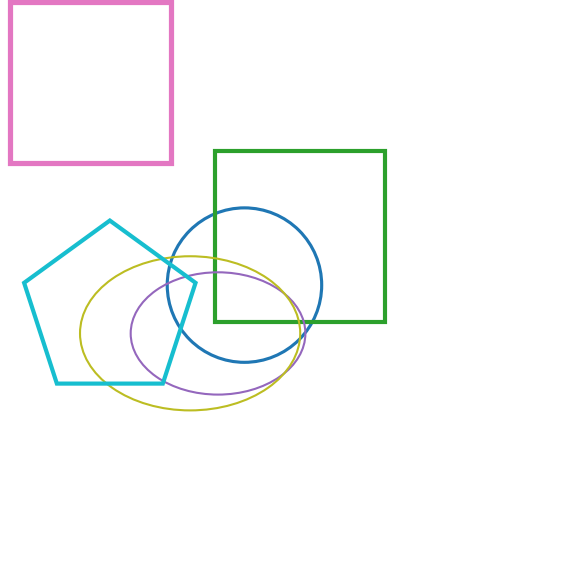[{"shape": "circle", "thickness": 1.5, "radius": 0.67, "center": [0.423, 0.505]}, {"shape": "square", "thickness": 2, "radius": 0.74, "center": [0.52, 0.59]}, {"shape": "oval", "thickness": 1, "radius": 0.76, "center": [0.378, 0.422]}, {"shape": "square", "thickness": 2.5, "radius": 0.7, "center": [0.156, 0.857]}, {"shape": "oval", "thickness": 1, "radius": 0.95, "center": [0.329, 0.422]}, {"shape": "pentagon", "thickness": 2, "radius": 0.78, "center": [0.19, 0.461]}]